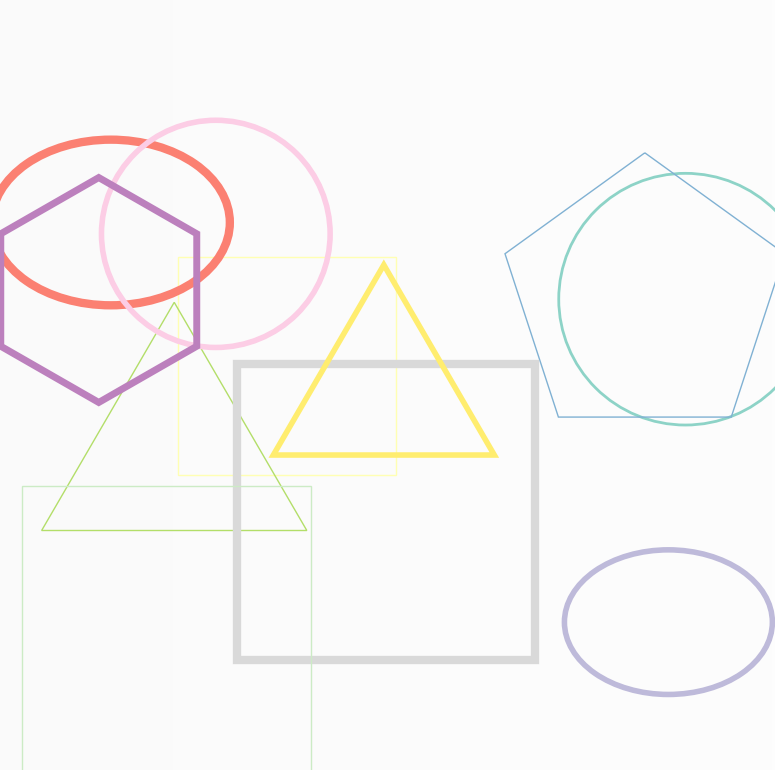[{"shape": "circle", "thickness": 1, "radius": 0.82, "center": [0.884, 0.611]}, {"shape": "square", "thickness": 0.5, "radius": 0.71, "center": [0.37, 0.525]}, {"shape": "oval", "thickness": 2, "radius": 0.67, "center": [0.862, 0.192]}, {"shape": "oval", "thickness": 3, "radius": 0.77, "center": [0.143, 0.711]}, {"shape": "pentagon", "thickness": 0.5, "radius": 0.95, "center": [0.832, 0.612]}, {"shape": "triangle", "thickness": 0.5, "radius": 0.99, "center": [0.225, 0.41]}, {"shape": "circle", "thickness": 2, "radius": 0.74, "center": [0.278, 0.696]}, {"shape": "square", "thickness": 3, "radius": 0.96, "center": [0.499, 0.335]}, {"shape": "hexagon", "thickness": 2.5, "radius": 0.73, "center": [0.127, 0.623]}, {"shape": "square", "thickness": 0.5, "radius": 0.93, "center": [0.215, 0.183]}, {"shape": "triangle", "thickness": 2, "radius": 0.82, "center": [0.495, 0.491]}]